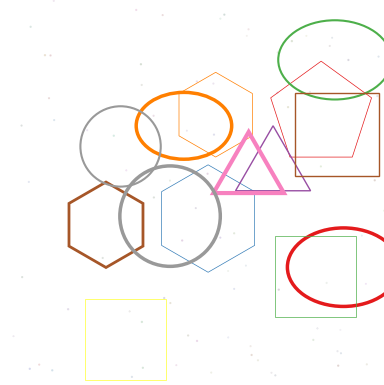[{"shape": "pentagon", "thickness": 0.5, "radius": 0.69, "center": [0.834, 0.703]}, {"shape": "oval", "thickness": 2.5, "radius": 0.73, "center": [0.892, 0.306]}, {"shape": "hexagon", "thickness": 0.5, "radius": 0.7, "center": [0.541, 0.432]}, {"shape": "square", "thickness": 0.5, "radius": 0.53, "center": [0.819, 0.282]}, {"shape": "oval", "thickness": 1.5, "radius": 0.73, "center": [0.87, 0.844]}, {"shape": "triangle", "thickness": 1, "radius": 0.56, "center": [0.709, 0.561]}, {"shape": "hexagon", "thickness": 0.5, "radius": 0.55, "center": [0.56, 0.702]}, {"shape": "oval", "thickness": 2.5, "radius": 0.62, "center": [0.478, 0.673]}, {"shape": "square", "thickness": 0.5, "radius": 0.52, "center": [0.326, 0.118]}, {"shape": "hexagon", "thickness": 2, "radius": 0.55, "center": [0.275, 0.416]}, {"shape": "square", "thickness": 1, "radius": 0.54, "center": [0.876, 0.651]}, {"shape": "triangle", "thickness": 3, "radius": 0.53, "center": [0.646, 0.551]}, {"shape": "circle", "thickness": 2.5, "radius": 0.65, "center": [0.442, 0.439]}, {"shape": "circle", "thickness": 1.5, "radius": 0.52, "center": [0.313, 0.62]}]